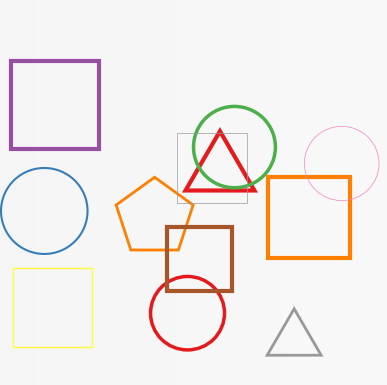[{"shape": "circle", "thickness": 2.5, "radius": 0.48, "center": [0.484, 0.187]}, {"shape": "triangle", "thickness": 3, "radius": 0.51, "center": [0.568, 0.557]}, {"shape": "circle", "thickness": 1.5, "radius": 0.56, "center": [0.114, 0.452]}, {"shape": "circle", "thickness": 2.5, "radius": 0.53, "center": [0.605, 0.618]}, {"shape": "square", "thickness": 3, "radius": 0.57, "center": [0.142, 0.728]}, {"shape": "square", "thickness": 3, "radius": 0.53, "center": [0.798, 0.435]}, {"shape": "pentagon", "thickness": 2, "radius": 0.52, "center": [0.399, 0.435]}, {"shape": "square", "thickness": 1, "radius": 0.51, "center": [0.136, 0.201]}, {"shape": "square", "thickness": 3, "radius": 0.42, "center": [0.515, 0.327]}, {"shape": "circle", "thickness": 0.5, "radius": 0.48, "center": [0.882, 0.575]}, {"shape": "square", "thickness": 0.5, "radius": 0.46, "center": [0.547, 0.564]}, {"shape": "triangle", "thickness": 2, "radius": 0.4, "center": [0.759, 0.118]}]